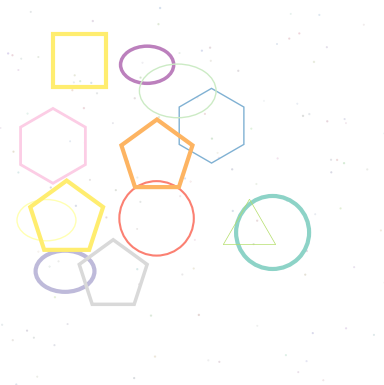[{"shape": "circle", "thickness": 3, "radius": 0.47, "center": [0.708, 0.396]}, {"shape": "oval", "thickness": 1, "radius": 0.38, "center": [0.121, 0.428]}, {"shape": "oval", "thickness": 3, "radius": 0.38, "center": [0.169, 0.295]}, {"shape": "circle", "thickness": 1.5, "radius": 0.48, "center": [0.407, 0.433]}, {"shape": "hexagon", "thickness": 1, "radius": 0.48, "center": [0.549, 0.673]}, {"shape": "pentagon", "thickness": 3, "radius": 0.49, "center": [0.408, 0.593]}, {"shape": "triangle", "thickness": 0.5, "radius": 0.39, "center": [0.648, 0.404]}, {"shape": "hexagon", "thickness": 2, "radius": 0.49, "center": [0.138, 0.621]}, {"shape": "pentagon", "thickness": 2.5, "radius": 0.46, "center": [0.294, 0.285]}, {"shape": "oval", "thickness": 2.5, "radius": 0.34, "center": [0.382, 0.832]}, {"shape": "oval", "thickness": 1, "radius": 0.5, "center": [0.462, 0.764]}, {"shape": "pentagon", "thickness": 3, "radius": 0.5, "center": [0.173, 0.431]}, {"shape": "square", "thickness": 3, "radius": 0.34, "center": [0.207, 0.843]}]